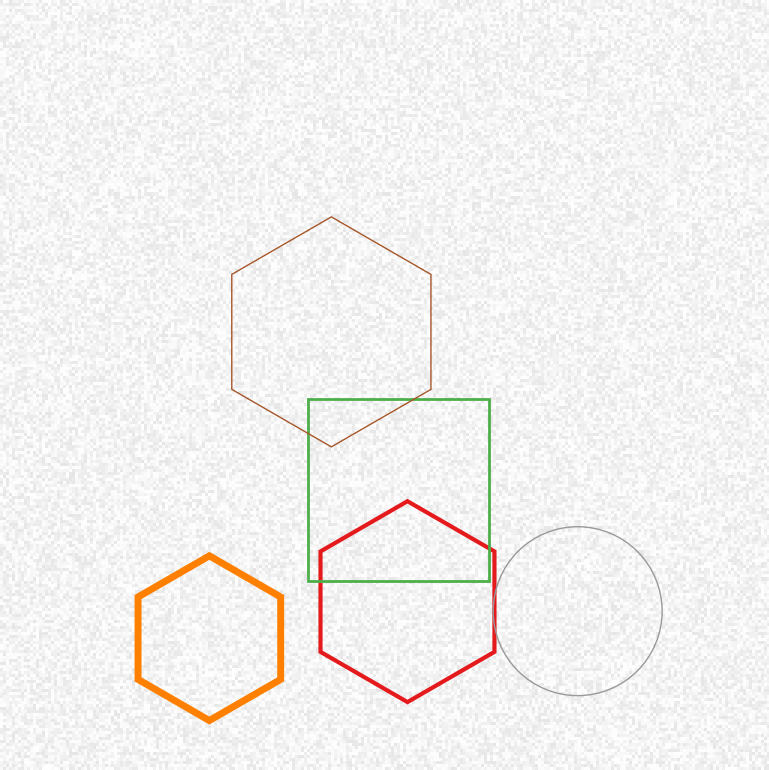[{"shape": "hexagon", "thickness": 1.5, "radius": 0.65, "center": [0.529, 0.219]}, {"shape": "square", "thickness": 1, "radius": 0.59, "center": [0.518, 0.364]}, {"shape": "hexagon", "thickness": 2.5, "radius": 0.53, "center": [0.272, 0.171]}, {"shape": "hexagon", "thickness": 0.5, "radius": 0.75, "center": [0.43, 0.569]}, {"shape": "circle", "thickness": 0.5, "radius": 0.55, "center": [0.75, 0.206]}]